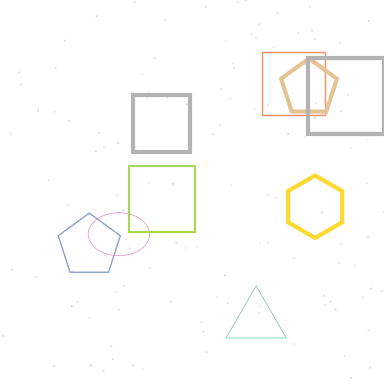[{"shape": "triangle", "thickness": 0.5, "radius": 0.45, "center": [0.665, 0.167]}, {"shape": "square", "thickness": 1, "radius": 0.41, "center": [0.762, 0.783]}, {"shape": "pentagon", "thickness": 1, "radius": 0.42, "center": [0.232, 0.361]}, {"shape": "oval", "thickness": 0.5, "radius": 0.4, "center": [0.309, 0.392]}, {"shape": "square", "thickness": 1.5, "radius": 0.43, "center": [0.421, 0.483]}, {"shape": "hexagon", "thickness": 3, "radius": 0.41, "center": [0.818, 0.463]}, {"shape": "pentagon", "thickness": 3, "radius": 0.38, "center": [0.803, 0.772]}, {"shape": "square", "thickness": 3, "radius": 0.37, "center": [0.42, 0.679]}, {"shape": "square", "thickness": 3, "radius": 0.49, "center": [0.898, 0.751]}]